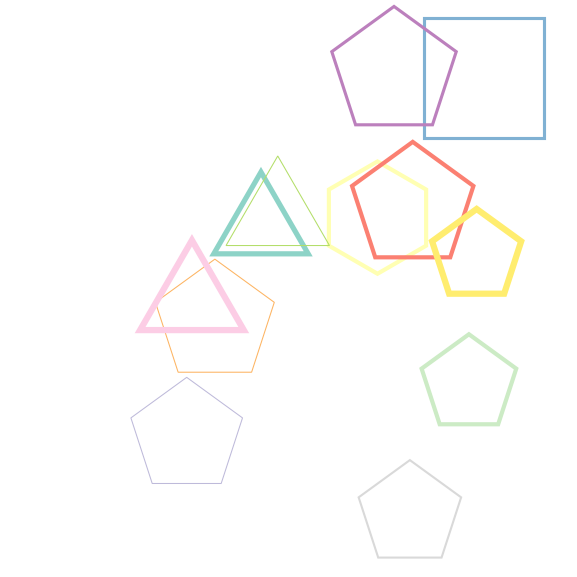[{"shape": "triangle", "thickness": 2.5, "radius": 0.47, "center": [0.452, 0.607]}, {"shape": "hexagon", "thickness": 2, "radius": 0.49, "center": [0.654, 0.622]}, {"shape": "pentagon", "thickness": 0.5, "radius": 0.51, "center": [0.323, 0.244]}, {"shape": "pentagon", "thickness": 2, "radius": 0.55, "center": [0.715, 0.643]}, {"shape": "square", "thickness": 1.5, "radius": 0.52, "center": [0.838, 0.864]}, {"shape": "pentagon", "thickness": 0.5, "radius": 0.54, "center": [0.372, 0.442]}, {"shape": "triangle", "thickness": 0.5, "radius": 0.52, "center": [0.481, 0.626]}, {"shape": "triangle", "thickness": 3, "radius": 0.52, "center": [0.332, 0.479]}, {"shape": "pentagon", "thickness": 1, "radius": 0.47, "center": [0.71, 0.109]}, {"shape": "pentagon", "thickness": 1.5, "radius": 0.57, "center": [0.682, 0.875]}, {"shape": "pentagon", "thickness": 2, "radius": 0.43, "center": [0.812, 0.334]}, {"shape": "pentagon", "thickness": 3, "radius": 0.41, "center": [0.825, 0.556]}]